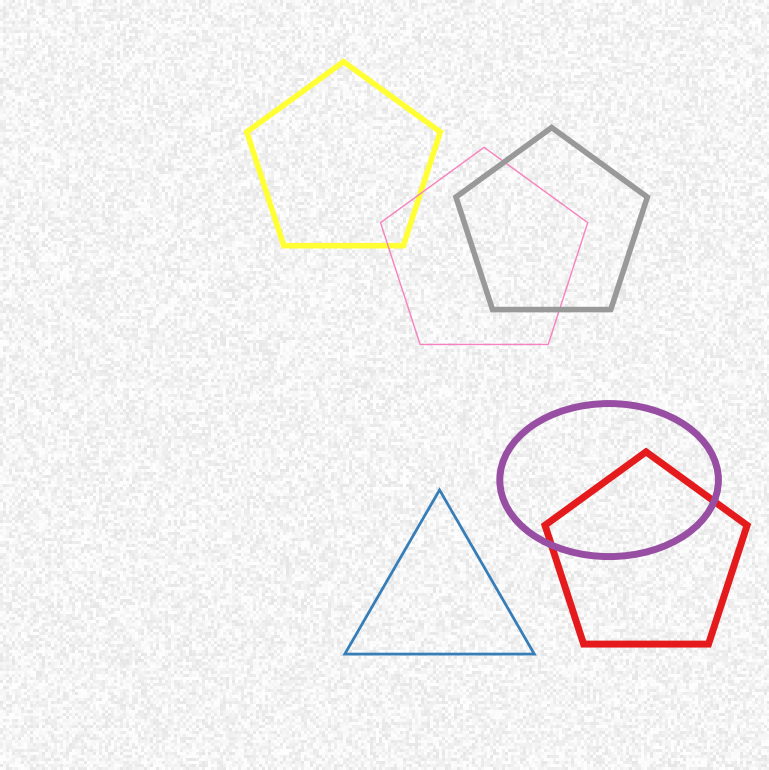[{"shape": "pentagon", "thickness": 2.5, "radius": 0.69, "center": [0.839, 0.275]}, {"shape": "triangle", "thickness": 1, "radius": 0.71, "center": [0.571, 0.222]}, {"shape": "oval", "thickness": 2.5, "radius": 0.71, "center": [0.791, 0.377]}, {"shape": "pentagon", "thickness": 2, "radius": 0.66, "center": [0.446, 0.788]}, {"shape": "pentagon", "thickness": 0.5, "radius": 0.71, "center": [0.629, 0.667]}, {"shape": "pentagon", "thickness": 2, "radius": 0.65, "center": [0.716, 0.704]}]